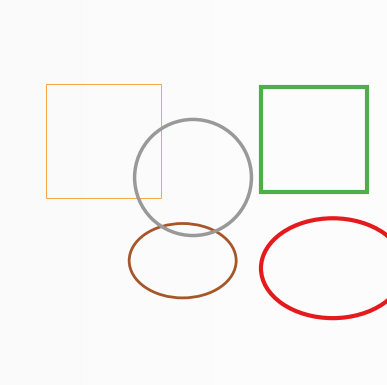[{"shape": "oval", "thickness": 3, "radius": 0.93, "center": [0.859, 0.303]}, {"shape": "square", "thickness": 3, "radius": 0.68, "center": [0.811, 0.637]}, {"shape": "square", "thickness": 0.5, "radius": 0.74, "center": [0.267, 0.634]}, {"shape": "oval", "thickness": 2, "radius": 0.69, "center": [0.471, 0.323]}, {"shape": "circle", "thickness": 2.5, "radius": 0.75, "center": [0.498, 0.539]}]